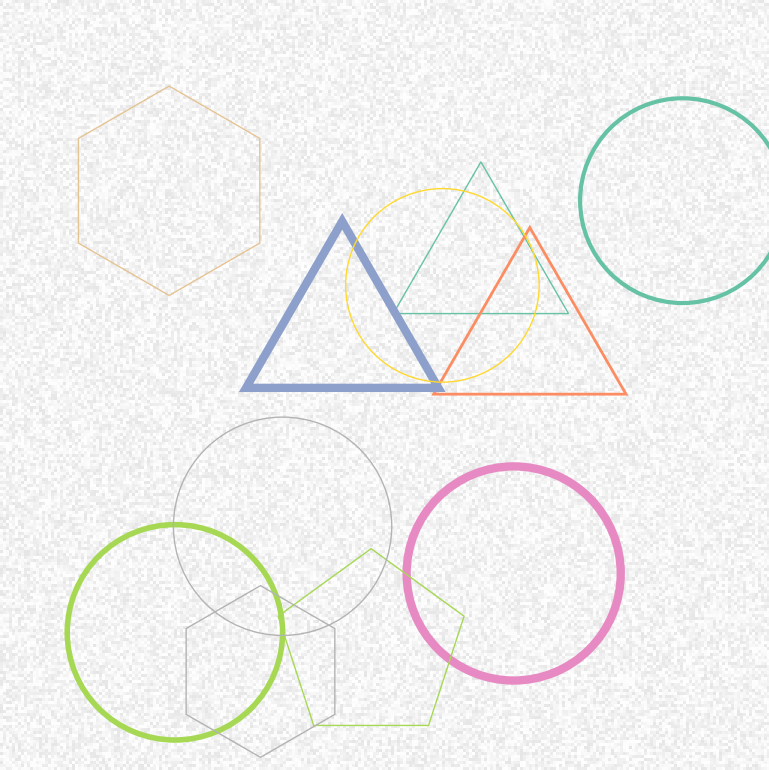[{"shape": "triangle", "thickness": 0.5, "radius": 0.66, "center": [0.625, 0.658]}, {"shape": "circle", "thickness": 1.5, "radius": 0.66, "center": [0.886, 0.739]}, {"shape": "triangle", "thickness": 1, "radius": 0.72, "center": [0.688, 0.56]}, {"shape": "triangle", "thickness": 3, "radius": 0.72, "center": [0.444, 0.568]}, {"shape": "circle", "thickness": 3, "radius": 0.7, "center": [0.667, 0.255]}, {"shape": "pentagon", "thickness": 0.5, "radius": 0.63, "center": [0.482, 0.161]}, {"shape": "circle", "thickness": 2, "radius": 0.7, "center": [0.227, 0.179]}, {"shape": "circle", "thickness": 0.5, "radius": 0.63, "center": [0.575, 0.629]}, {"shape": "hexagon", "thickness": 0.5, "radius": 0.68, "center": [0.22, 0.752]}, {"shape": "circle", "thickness": 0.5, "radius": 0.71, "center": [0.367, 0.317]}, {"shape": "hexagon", "thickness": 0.5, "radius": 0.56, "center": [0.338, 0.128]}]